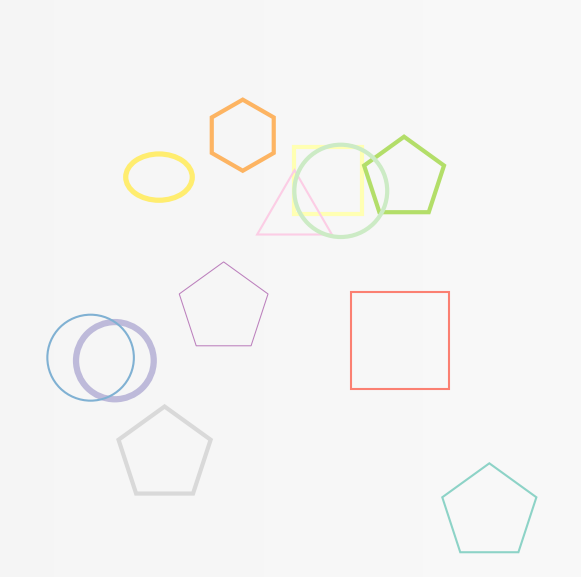[{"shape": "pentagon", "thickness": 1, "radius": 0.43, "center": [0.842, 0.112]}, {"shape": "square", "thickness": 2, "radius": 0.29, "center": [0.564, 0.686]}, {"shape": "circle", "thickness": 3, "radius": 0.33, "center": [0.198, 0.375]}, {"shape": "square", "thickness": 1, "radius": 0.42, "center": [0.688, 0.41]}, {"shape": "circle", "thickness": 1, "radius": 0.37, "center": [0.156, 0.38]}, {"shape": "hexagon", "thickness": 2, "radius": 0.31, "center": [0.418, 0.765]}, {"shape": "pentagon", "thickness": 2, "radius": 0.36, "center": [0.695, 0.69]}, {"shape": "triangle", "thickness": 1, "radius": 0.37, "center": [0.507, 0.63]}, {"shape": "pentagon", "thickness": 2, "radius": 0.42, "center": [0.283, 0.212]}, {"shape": "pentagon", "thickness": 0.5, "radius": 0.4, "center": [0.385, 0.465]}, {"shape": "circle", "thickness": 2, "radius": 0.4, "center": [0.586, 0.669]}, {"shape": "oval", "thickness": 2.5, "radius": 0.29, "center": [0.274, 0.692]}]